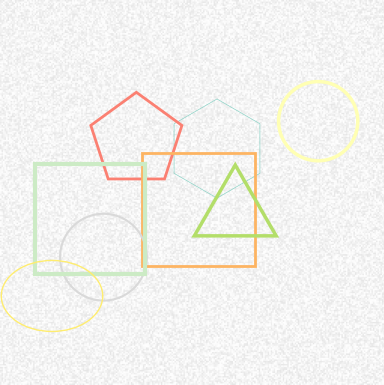[{"shape": "hexagon", "thickness": 0.5, "radius": 0.64, "center": [0.564, 0.614]}, {"shape": "circle", "thickness": 2.5, "radius": 0.51, "center": [0.826, 0.685]}, {"shape": "pentagon", "thickness": 2, "radius": 0.62, "center": [0.354, 0.636]}, {"shape": "square", "thickness": 2, "radius": 0.73, "center": [0.516, 0.455]}, {"shape": "triangle", "thickness": 2.5, "radius": 0.61, "center": [0.611, 0.449]}, {"shape": "circle", "thickness": 1.5, "radius": 0.56, "center": [0.269, 0.332]}, {"shape": "square", "thickness": 3, "radius": 0.71, "center": [0.234, 0.431]}, {"shape": "oval", "thickness": 1, "radius": 0.66, "center": [0.135, 0.231]}]